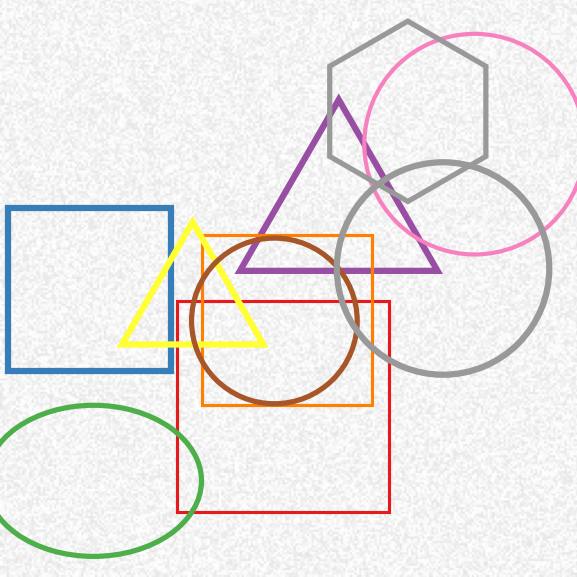[{"shape": "square", "thickness": 1.5, "radius": 0.91, "center": [0.49, 0.296]}, {"shape": "square", "thickness": 3, "radius": 0.7, "center": [0.155, 0.498]}, {"shape": "oval", "thickness": 2.5, "radius": 0.93, "center": [0.162, 0.167]}, {"shape": "triangle", "thickness": 3, "radius": 0.99, "center": [0.587, 0.629]}, {"shape": "square", "thickness": 1.5, "radius": 0.74, "center": [0.497, 0.445]}, {"shape": "triangle", "thickness": 3, "radius": 0.71, "center": [0.334, 0.473]}, {"shape": "circle", "thickness": 2.5, "radius": 0.72, "center": [0.475, 0.443]}, {"shape": "circle", "thickness": 2, "radius": 0.96, "center": [0.822, 0.75]}, {"shape": "hexagon", "thickness": 2.5, "radius": 0.78, "center": [0.706, 0.806]}, {"shape": "circle", "thickness": 3, "radius": 0.92, "center": [0.767, 0.534]}]